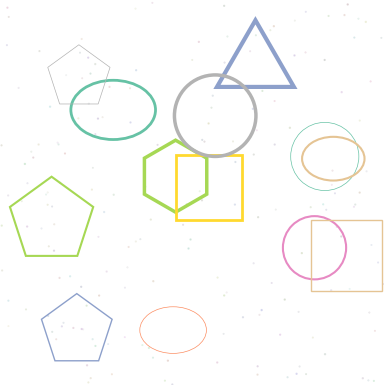[{"shape": "circle", "thickness": 0.5, "radius": 0.44, "center": [0.844, 0.594]}, {"shape": "oval", "thickness": 2, "radius": 0.55, "center": [0.294, 0.715]}, {"shape": "oval", "thickness": 0.5, "radius": 0.43, "center": [0.45, 0.143]}, {"shape": "pentagon", "thickness": 1, "radius": 0.48, "center": [0.199, 0.141]}, {"shape": "triangle", "thickness": 3, "radius": 0.58, "center": [0.663, 0.832]}, {"shape": "circle", "thickness": 1.5, "radius": 0.41, "center": [0.817, 0.356]}, {"shape": "pentagon", "thickness": 1.5, "radius": 0.57, "center": [0.134, 0.427]}, {"shape": "hexagon", "thickness": 2.5, "radius": 0.47, "center": [0.456, 0.542]}, {"shape": "square", "thickness": 2, "radius": 0.42, "center": [0.543, 0.513]}, {"shape": "oval", "thickness": 1.5, "radius": 0.41, "center": [0.866, 0.588]}, {"shape": "square", "thickness": 1, "radius": 0.47, "center": [0.9, 0.337]}, {"shape": "circle", "thickness": 2.5, "radius": 0.53, "center": [0.559, 0.7]}, {"shape": "pentagon", "thickness": 0.5, "radius": 0.43, "center": [0.205, 0.799]}]